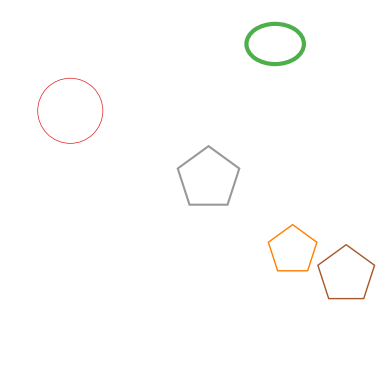[{"shape": "circle", "thickness": 0.5, "radius": 0.42, "center": [0.183, 0.712]}, {"shape": "oval", "thickness": 3, "radius": 0.37, "center": [0.715, 0.886]}, {"shape": "pentagon", "thickness": 1, "radius": 0.33, "center": [0.76, 0.35]}, {"shape": "pentagon", "thickness": 1, "radius": 0.39, "center": [0.899, 0.287]}, {"shape": "pentagon", "thickness": 1.5, "radius": 0.42, "center": [0.542, 0.536]}]